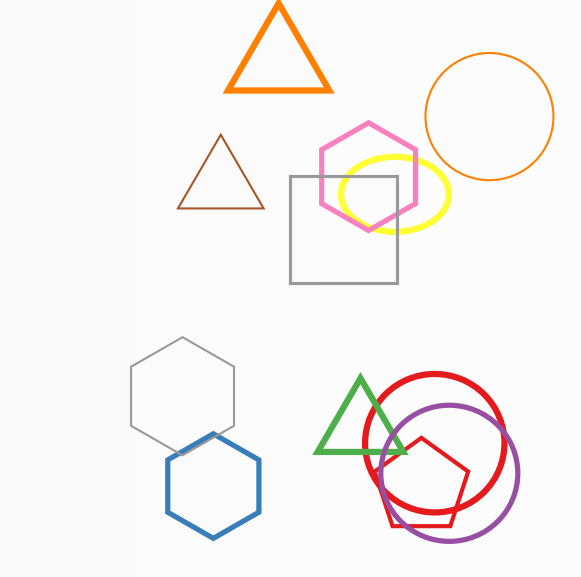[{"shape": "pentagon", "thickness": 2, "radius": 0.42, "center": [0.725, 0.156]}, {"shape": "circle", "thickness": 3, "radius": 0.6, "center": [0.748, 0.232]}, {"shape": "hexagon", "thickness": 2.5, "radius": 0.45, "center": [0.367, 0.157]}, {"shape": "triangle", "thickness": 3, "radius": 0.43, "center": [0.62, 0.259]}, {"shape": "circle", "thickness": 2.5, "radius": 0.59, "center": [0.773, 0.18]}, {"shape": "circle", "thickness": 1, "radius": 0.55, "center": [0.842, 0.797]}, {"shape": "triangle", "thickness": 3, "radius": 0.5, "center": [0.479, 0.893]}, {"shape": "oval", "thickness": 3, "radius": 0.46, "center": [0.68, 0.663]}, {"shape": "triangle", "thickness": 1, "radius": 0.43, "center": [0.38, 0.681]}, {"shape": "hexagon", "thickness": 2.5, "radius": 0.47, "center": [0.634, 0.693]}, {"shape": "hexagon", "thickness": 1, "radius": 0.51, "center": [0.314, 0.313]}, {"shape": "square", "thickness": 1.5, "radius": 0.46, "center": [0.591, 0.602]}]